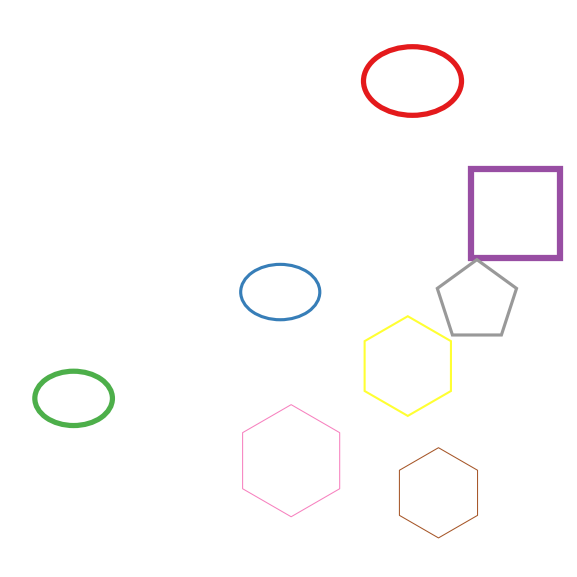[{"shape": "oval", "thickness": 2.5, "radius": 0.42, "center": [0.714, 0.859]}, {"shape": "oval", "thickness": 1.5, "radius": 0.34, "center": [0.485, 0.493]}, {"shape": "oval", "thickness": 2.5, "radius": 0.34, "center": [0.127, 0.309]}, {"shape": "square", "thickness": 3, "radius": 0.39, "center": [0.892, 0.629]}, {"shape": "hexagon", "thickness": 1, "radius": 0.43, "center": [0.706, 0.365]}, {"shape": "hexagon", "thickness": 0.5, "radius": 0.39, "center": [0.759, 0.146]}, {"shape": "hexagon", "thickness": 0.5, "radius": 0.49, "center": [0.504, 0.201]}, {"shape": "pentagon", "thickness": 1.5, "radius": 0.36, "center": [0.826, 0.477]}]